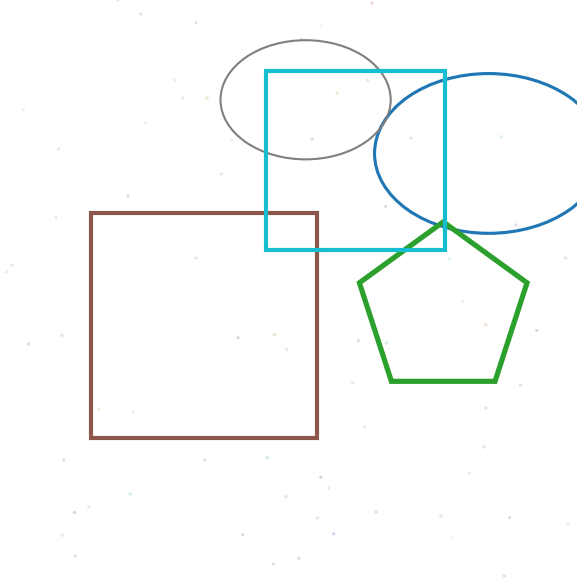[{"shape": "oval", "thickness": 1.5, "radius": 0.99, "center": [0.846, 0.733]}, {"shape": "pentagon", "thickness": 2.5, "radius": 0.76, "center": [0.767, 0.462]}, {"shape": "square", "thickness": 2, "radius": 0.97, "center": [0.353, 0.435]}, {"shape": "oval", "thickness": 1, "radius": 0.74, "center": [0.529, 0.826]}, {"shape": "square", "thickness": 2, "radius": 0.78, "center": [0.616, 0.721]}]